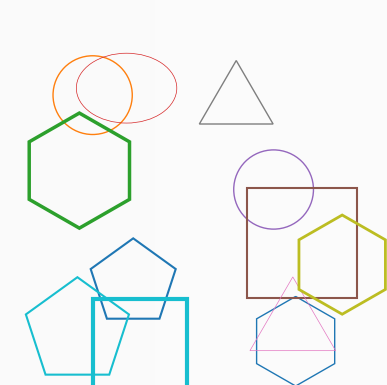[{"shape": "pentagon", "thickness": 1.5, "radius": 0.58, "center": [0.344, 0.266]}, {"shape": "hexagon", "thickness": 1, "radius": 0.58, "center": [0.763, 0.114]}, {"shape": "circle", "thickness": 1, "radius": 0.51, "center": [0.239, 0.753]}, {"shape": "hexagon", "thickness": 2.5, "radius": 0.75, "center": [0.205, 0.557]}, {"shape": "oval", "thickness": 0.5, "radius": 0.65, "center": [0.327, 0.771]}, {"shape": "circle", "thickness": 1, "radius": 0.51, "center": [0.706, 0.508]}, {"shape": "square", "thickness": 1.5, "radius": 0.71, "center": [0.779, 0.369]}, {"shape": "triangle", "thickness": 0.5, "radius": 0.64, "center": [0.756, 0.153]}, {"shape": "triangle", "thickness": 1, "radius": 0.55, "center": [0.61, 0.733]}, {"shape": "hexagon", "thickness": 2, "radius": 0.64, "center": [0.883, 0.313]}, {"shape": "square", "thickness": 3, "radius": 0.6, "center": [0.362, 0.101]}, {"shape": "pentagon", "thickness": 1.5, "radius": 0.7, "center": [0.2, 0.14]}]